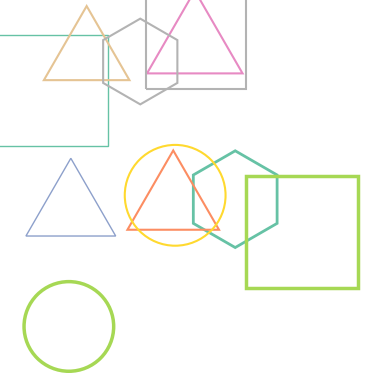[{"shape": "square", "thickness": 1, "radius": 0.72, "center": [0.136, 0.765]}, {"shape": "hexagon", "thickness": 2, "radius": 0.63, "center": [0.611, 0.483]}, {"shape": "triangle", "thickness": 1.5, "radius": 0.69, "center": [0.45, 0.472]}, {"shape": "triangle", "thickness": 1, "radius": 0.67, "center": [0.184, 0.454]}, {"shape": "triangle", "thickness": 1.5, "radius": 0.72, "center": [0.506, 0.881]}, {"shape": "square", "thickness": 2.5, "radius": 0.73, "center": [0.785, 0.398]}, {"shape": "circle", "thickness": 2.5, "radius": 0.58, "center": [0.179, 0.152]}, {"shape": "circle", "thickness": 1.5, "radius": 0.65, "center": [0.455, 0.493]}, {"shape": "triangle", "thickness": 1.5, "radius": 0.64, "center": [0.225, 0.856]}, {"shape": "square", "thickness": 1.5, "radius": 0.65, "center": [0.509, 0.898]}, {"shape": "hexagon", "thickness": 1.5, "radius": 0.56, "center": [0.364, 0.84]}]